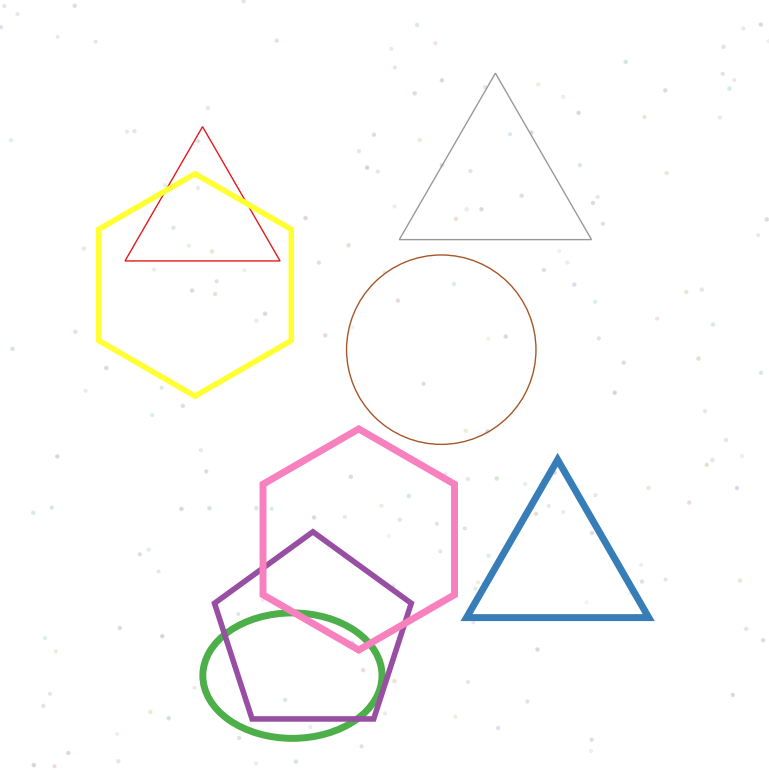[{"shape": "triangle", "thickness": 0.5, "radius": 0.58, "center": [0.263, 0.719]}, {"shape": "triangle", "thickness": 2.5, "radius": 0.68, "center": [0.724, 0.266]}, {"shape": "oval", "thickness": 2.5, "radius": 0.58, "center": [0.38, 0.123]}, {"shape": "pentagon", "thickness": 2, "radius": 0.67, "center": [0.406, 0.175]}, {"shape": "hexagon", "thickness": 2, "radius": 0.72, "center": [0.253, 0.63]}, {"shape": "circle", "thickness": 0.5, "radius": 0.61, "center": [0.573, 0.546]}, {"shape": "hexagon", "thickness": 2.5, "radius": 0.72, "center": [0.466, 0.299]}, {"shape": "triangle", "thickness": 0.5, "radius": 0.72, "center": [0.643, 0.761]}]